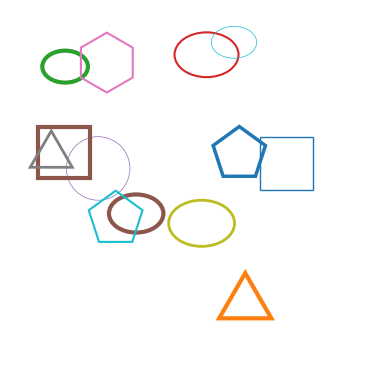[{"shape": "pentagon", "thickness": 2.5, "radius": 0.36, "center": [0.622, 0.6]}, {"shape": "square", "thickness": 1, "radius": 0.34, "center": [0.744, 0.575]}, {"shape": "triangle", "thickness": 3, "radius": 0.39, "center": [0.637, 0.212]}, {"shape": "oval", "thickness": 3, "radius": 0.3, "center": [0.169, 0.827]}, {"shape": "oval", "thickness": 1.5, "radius": 0.42, "center": [0.536, 0.858]}, {"shape": "circle", "thickness": 0.5, "radius": 0.41, "center": [0.255, 0.563]}, {"shape": "oval", "thickness": 3, "radius": 0.35, "center": [0.354, 0.445]}, {"shape": "square", "thickness": 3, "radius": 0.34, "center": [0.166, 0.604]}, {"shape": "hexagon", "thickness": 1.5, "radius": 0.39, "center": [0.277, 0.837]}, {"shape": "triangle", "thickness": 2, "radius": 0.32, "center": [0.133, 0.597]}, {"shape": "oval", "thickness": 2, "radius": 0.43, "center": [0.524, 0.42]}, {"shape": "pentagon", "thickness": 1.5, "radius": 0.37, "center": [0.3, 0.431]}, {"shape": "oval", "thickness": 0.5, "radius": 0.29, "center": [0.608, 0.89]}]